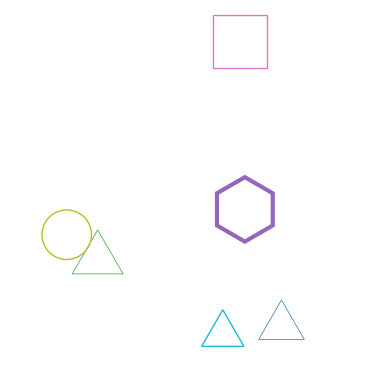[{"shape": "triangle", "thickness": 0.5, "radius": 0.34, "center": [0.731, 0.152]}, {"shape": "triangle", "thickness": 0.5, "radius": 0.38, "center": [0.254, 0.327]}, {"shape": "hexagon", "thickness": 3, "radius": 0.42, "center": [0.636, 0.456]}, {"shape": "square", "thickness": 1, "radius": 0.35, "center": [0.623, 0.892]}, {"shape": "circle", "thickness": 1, "radius": 0.32, "center": [0.173, 0.39]}, {"shape": "triangle", "thickness": 1, "radius": 0.32, "center": [0.579, 0.132]}]